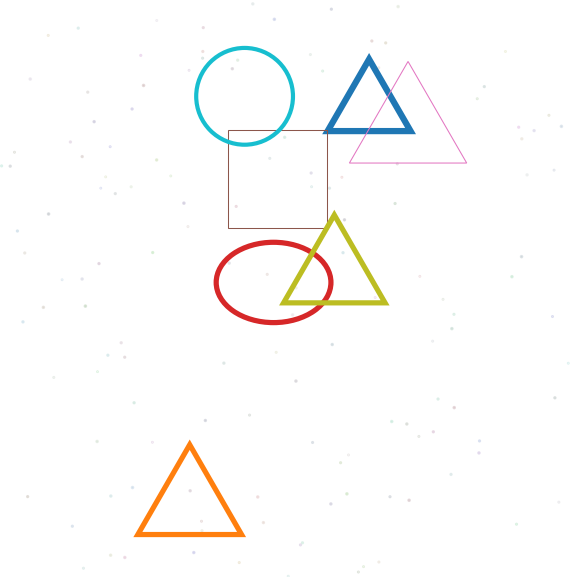[{"shape": "triangle", "thickness": 3, "radius": 0.41, "center": [0.639, 0.814]}, {"shape": "triangle", "thickness": 2.5, "radius": 0.52, "center": [0.328, 0.125]}, {"shape": "oval", "thickness": 2.5, "radius": 0.5, "center": [0.474, 0.51]}, {"shape": "square", "thickness": 0.5, "radius": 0.42, "center": [0.481, 0.689]}, {"shape": "triangle", "thickness": 0.5, "radius": 0.59, "center": [0.707, 0.775]}, {"shape": "triangle", "thickness": 2.5, "radius": 0.51, "center": [0.579, 0.525]}, {"shape": "circle", "thickness": 2, "radius": 0.42, "center": [0.424, 0.832]}]